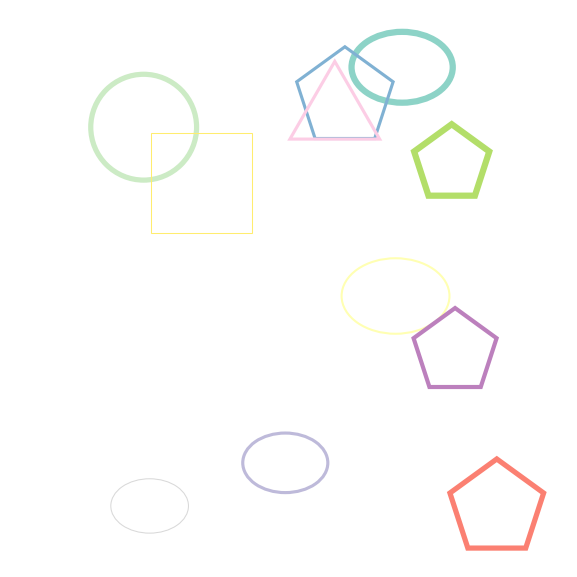[{"shape": "oval", "thickness": 3, "radius": 0.44, "center": [0.696, 0.883]}, {"shape": "oval", "thickness": 1, "radius": 0.47, "center": [0.685, 0.487]}, {"shape": "oval", "thickness": 1.5, "radius": 0.37, "center": [0.494, 0.198]}, {"shape": "pentagon", "thickness": 2.5, "radius": 0.43, "center": [0.86, 0.119]}, {"shape": "pentagon", "thickness": 1.5, "radius": 0.44, "center": [0.597, 0.83]}, {"shape": "pentagon", "thickness": 3, "radius": 0.34, "center": [0.782, 0.716]}, {"shape": "triangle", "thickness": 1.5, "radius": 0.45, "center": [0.58, 0.803]}, {"shape": "oval", "thickness": 0.5, "radius": 0.34, "center": [0.259, 0.123]}, {"shape": "pentagon", "thickness": 2, "radius": 0.38, "center": [0.788, 0.39]}, {"shape": "circle", "thickness": 2.5, "radius": 0.46, "center": [0.249, 0.779]}, {"shape": "square", "thickness": 0.5, "radius": 0.43, "center": [0.349, 0.683]}]